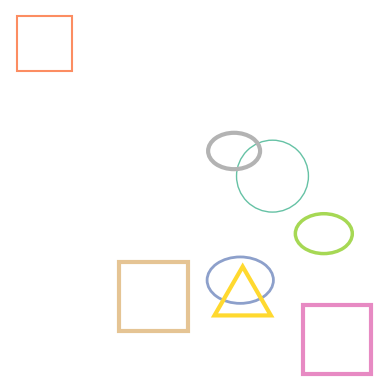[{"shape": "circle", "thickness": 1, "radius": 0.47, "center": [0.708, 0.542]}, {"shape": "square", "thickness": 1.5, "radius": 0.35, "center": [0.115, 0.887]}, {"shape": "oval", "thickness": 2, "radius": 0.43, "center": [0.624, 0.272]}, {"shape": "square", "thickness": 3, "radius": 0.44, "center": [0.875, 0.118]}, {"shape": "oval", "thickness": 2.5, "radius": 0.37, "center": [0.841, 0.393]}, {"shape": "triangle", "thickness": 3, "radius": 0.42, "center": [0.63, 0.223]}, {"shape": "square", "thickness": 3, "radius": 0.45, "center": [0.399, 0.229]}, {"shape": "oval", "thickness": 3, "radius": 0.34, "center": [0.608, 0.608]}]